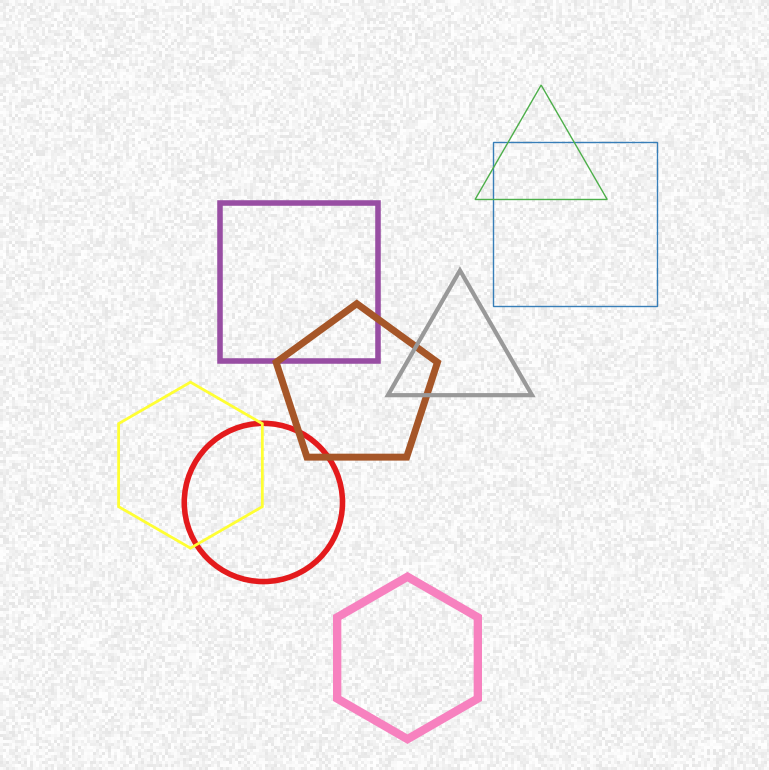[{"shape": "circle", "thickness": 2, "radius": 0.51, "center": [0.342, 0.347]}, {"shape": "square", "thickness": 0.5, "radius": 0.53, "center": [0.747, 0.709]}, {"shape": "triangle", "thickness": 0.5, "radius": 0.5, "center": [0.703, 0.79]}, {"shape": "square", "thickness": 2, "radius": 0.51, "center": [0.388, 0.633]}, {"shape": "hexagon", "thickness": 1, "radius": 0.54, "center": [0.247, 0.396]}, {"shape": "pentagon", "thickness": 2.5, "radius": 0.55, "center": [0.463, 0.495]}, {"shape": "hexagon", "thickness": 3, "radius": 0.53, "center": [0.529, 0.146]}, {"shape": "triangle", "thickness": 1.5, "radius": 0.54, "center": [0.597, 0.541]}]